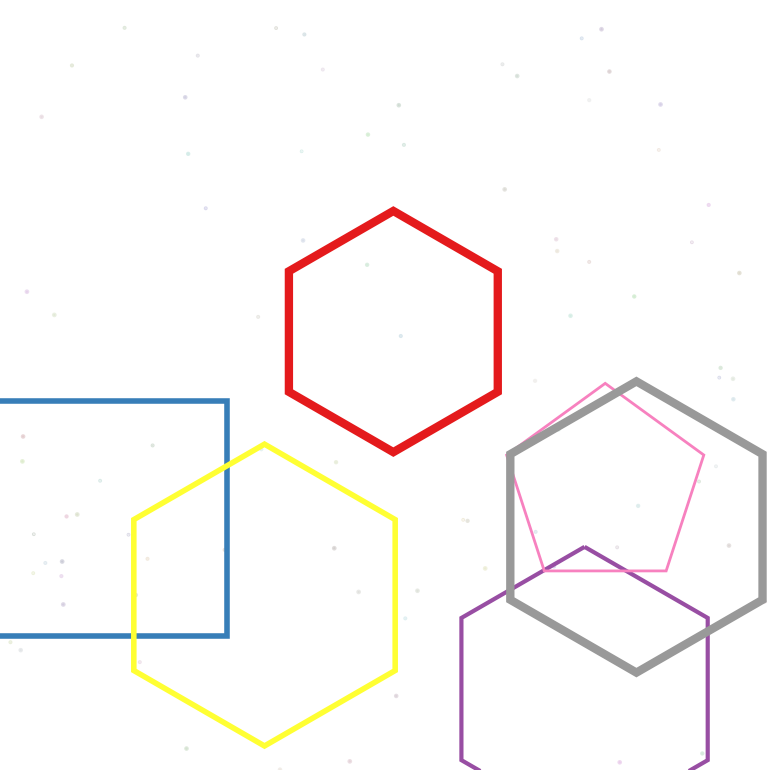[{"shape": "hexagon", "thickness": 3, "radius": 0.78, "center": [0.511, 0.569]}, {"shape": "square", "thickness": 2, "radius": 0.77, "center": [0.142, 0.327]}, {"shape": "hexagon", "thickness": 1.5, "radius": 0.92, "center": [0.759, 0.105]}, {"shape": "hexagon", "thickness": 2, "radius": 0.98, "center": [0.344, 0.227]}, {"shape": "pentagon", "thickness": 1, "radius": 0.67, "center": [0.786, 0.367]}, {"shape": "hexagon", "thickness": 3, "radius": 0.95, "center": [0.827, 0.316]}]